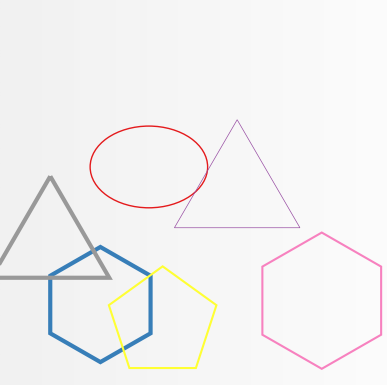[{"shape": "oval", "thickness": 1, "radius": 0.76, "center": [0.384, 0.566]}, {"shape": "hexagon", "thickness": 3, "radius": 0.75, "center": [0.259, 0.209]}, {"shape": "triangle", "thickness": 0.5, "radius": 0.94, "center": [0.612, 0.502]}, {"shape": "pentagon", "thickness": 1.5, "radius": 0.73, "center": [0.42, 0.162]}, {"shape": "hexagon", "thickness": 1.5, "radius": 0.88, "center": [0.83, 0.219]}, {"shape": "triangle", "thickness": 3, "radius": 0.88, "center": [0.13, 0.366]}]